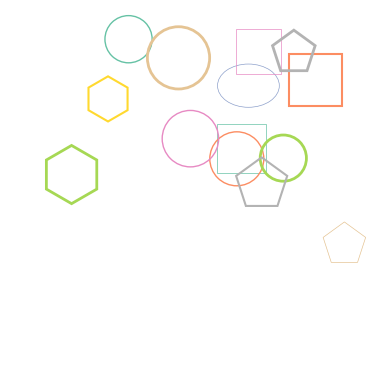[{"shape": "circle", "thickness": 1, "radius": 0.31, "center": [0.334, 0.898]}, {"shape": "square", "thickness": 0.5, "radius": 0.32, "center": [0.628, 0.615]}, {"shape": "circle", "thickness": 1, "radius": 0.35, "center": [0.615, 0.588]}, {"shape": "square", "thickness": 1.5, "radius": 0.34, "center": [0.82, 0.792]}, {"shape": "oval", "thickness": 0.5, "radius": 0.4, "center": [0.645, 0.777]}, {"shape": "square", "thickness": 0.5, "radius": 0.29, "center": [0.672, 0.867]}, {"shape": "circle", "thickness": 1, "radius": 0.37, "center": [0.495, 0.64]}, {"shape": "hexagon", "thickness": 2, "radius": 0.38, "center": [0.186, 0.547]}, {"shape": "circle", "thickness": 2, "radius": 0.3, "center": [0.736, 0.589]}, {"shape": "hexagon", "thickness": 1.5, "radius": 0.29, "center": [0.281, 0.743]}, {"shape": "circle", "thickness": 2, "radius": 0.4, "center": [0.464, 0.85]}, {"shape": "pentagon", "thickness": 0.5, "radius": 0.29, "center": [0.895, 0.365]}, {"shape": "pentagon", "thickness": 1.5, "radius": 0.35, "center": [0.68, 0.522]}, {"shape": "pentagon", "thickness": 2, "radius": 0.29, "center": [0.763, 0.863]}]